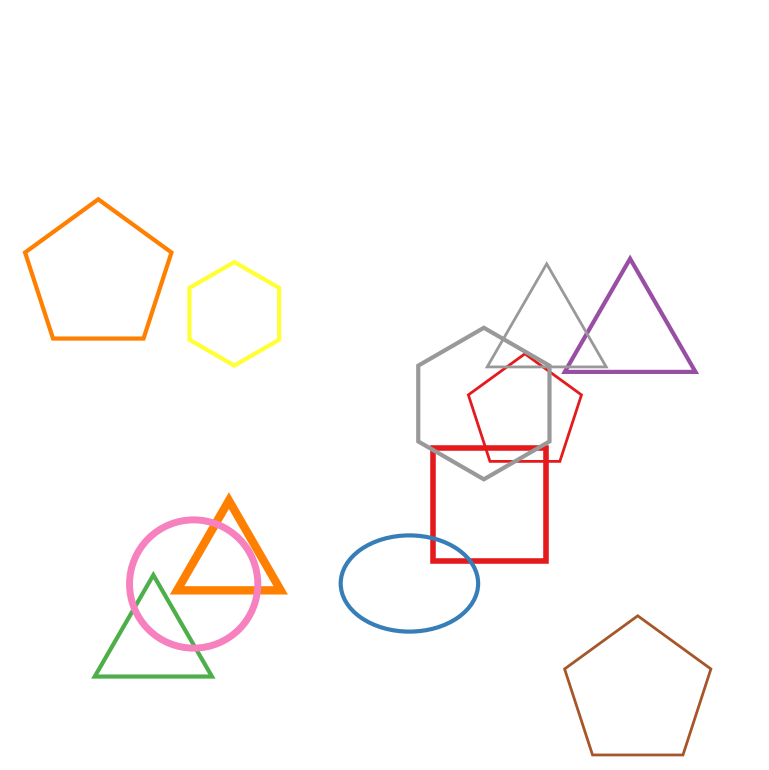[{"shape": "square", "thickness": 2, "radius": 0.37, "center": [0.636, 0.345]}, {"shape": "pentagon", "thickness": 1, "radius": 0.39, "center": [0.682, 0.463]}, {"shape": "oval", "thickness": 1.5, "radius": 0.45, "center": [0.532, 0.242]}, {"shape": "triangle", "thickness": 1.5, "radius": 0.44, "center": [0.199, 0.165]}, {"shape": "triangle", "thickness": 1.5, "radius": 0.49, "center": [0.818, 0.566]}, {"shape": "pentagon", "thickness": 1.5, "radius": 0.5, "center": [0.128, 0.641]}, {"shape": "triangle", "thickness": 3, "radius": 0.39, "center": [0.297, 0.272]}, {"shape": "hexagon", "thickness": 1.5, "radius": 0.34, "center": [0.304, 0.592]}, {"shape": "pentagon", "thickness": 1, "radius": 0.5, "center": [0.828, 0.1]}, {"shape": "circle", "thickness": 2.5, "radius": 0.42, "center": [0.252, 0.242]}, {"shape": "triangle", "thickness": 1, "radius": 0.45, "center": [0.71, 0.568]}, {"shape": "hexagon", "thickness": 1.5, "radius": 0.49, "center": [0.628, 0.476]}]